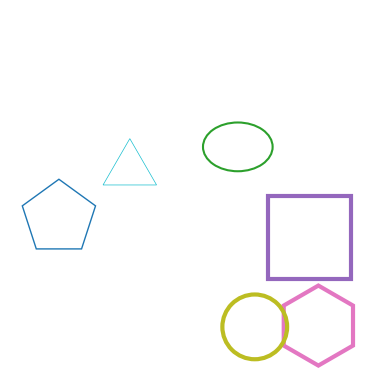[{"shape": "pentagon", "thickness": 1, "radius": 0.5, "center": [0.153, 0.434]}, {"shape": "oval", "thickness": 1.5, "radius": 0.45, "center": [0.618, 0.619]}, {"shape": "square", "thickness": 3, "radius": 0.54, "center": [0.803, 0.383]}, {"shape": "hexagon", "thickness": 3, "radius": 0.52, "center": [0.827, 0.154]}, {"shape": "circle", "thickness": 3, "radius": 0.42, "center": [0.662, 0.151]}, {"shape": "triangle", "thickness": 0.5, "radius": 0.4, "center": [0.337, 0.56]}]